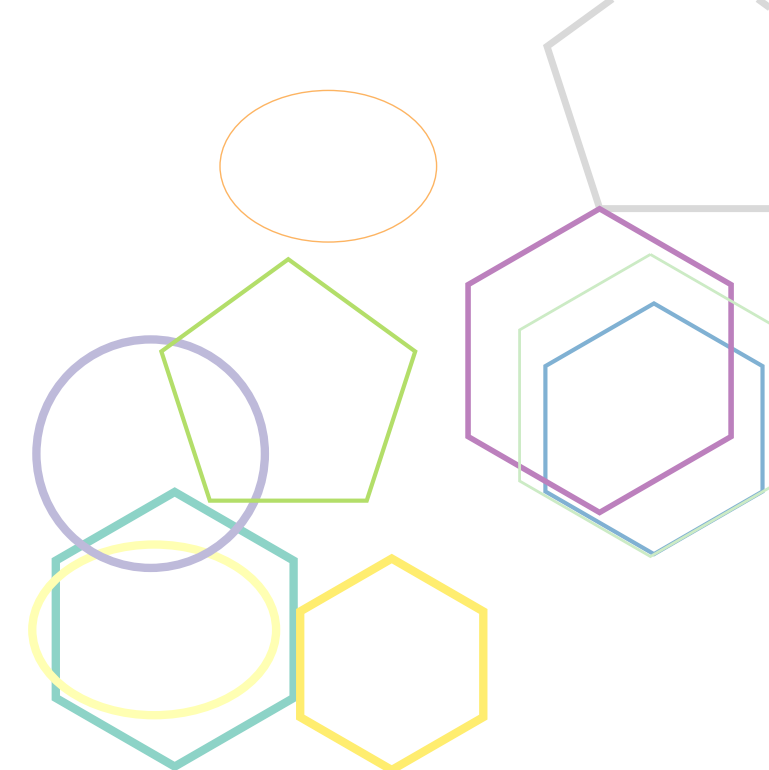[{"shape": "hexagon", "thickness": 3, "radius": 0.89, "center": [0.227, 0.183]}, {"shape": "oval", "thickness": 3, "radius": 0.79, "center": [0.2, 0.182]}, {"shape": "circle", "thickness": 3, "radius": 0.74, "center": [0.196, 0.411]}, {"shape": "hexagon", "thickness": 1.5, "radius": 0.81, "center": [0.849, 0.443]}, {"shape": "oval", "thickness": 0.5, "radius": 0.7, "center": [0.426, 0.784]}, {"shape": "pentagon", "thickness": 1.5, "radius": 0.87, "center": [0.374, 0.49]}, {"shape": "pentagon", "thickness": 2.5, "radius": 0.94, "center": [0.89, 0.881]}, {"shape": "hexagon", "thickness": 2, "radius": 0.99, "center": [0.779, 0.532]}, {"shape": "hexagon", "thickness": 1, "radius": 0.98, "center": [0.845, 0.473]}, {"shape": "hexagon", "thickness": 3, "radius": 0.69, "center": [0.509, 0.137]}]